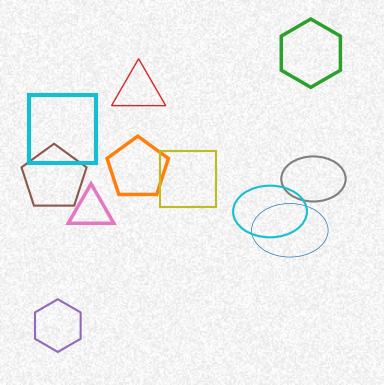[{"shape": "oval", "thickness": 0.5, "radius": 0.5, "center": [0.753, 0.402]}, {"shape": "pentagon", "thickness": 2.5, "radius": 0.42, "center": [0.358, 0.563]}, {"shape": "hexagon", "thickness": 2.5, "radius": 0.44, "center": [0.807, 0.862]}, {"shape": "triangle", "thickness": 1, "radius": 0.41, "center": [0.36, 0.766]}, {"shape": "hexagon", "thickness": 1.5, "radius": 0.34, "center": [0.15, 0.154]}, {"shape": "pentagon", "thickness": 1.5, "radius": 0.44, "center": [0.14, 0.538]}, {"shape": "triangle", "thickness": 2.5, "radius": 0.34, "center": [0.236, 0.454]}, {"shape": "oval", "thickness": 1.5, "radius": 0.42, "center": [0.814, 0.535]}, {"shape": "square", "thickness": 1.5, "radius": 0.36, "center": [0.489, 0.536]}, {"shape": "oval", "thickness": 1.5, "radius": 0.48, "center": [0.701, 0.451]}, {"shape": "square", "thickness": 3, "radius": 0.44, "center": [0.162, 0.665]}]